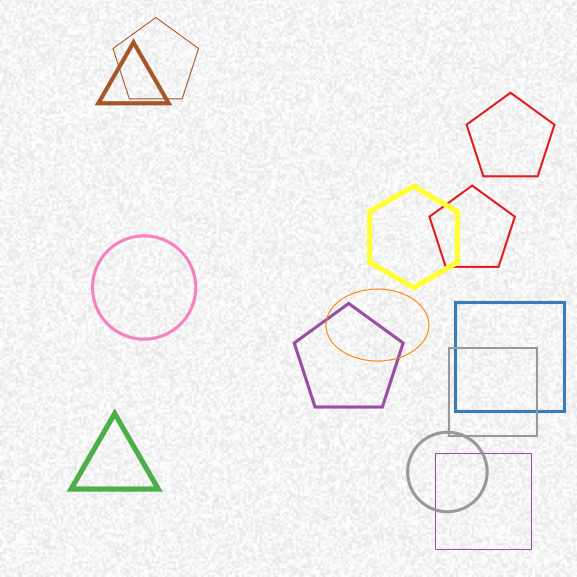[{"shape": "pentagon", "thickness": 1, "radius": 0.4, "center": [0.884, 0.759]}, {"shape": "pentagon", "thickness": 1, "radius": 0.39, "center": [0.818, 0.6]}, {"shape": "square", "thickness": 1.5, "radius": 0.47, "center": [0.882, 0.382]}, {"shape": "triangle", "thickness": 2.5, "radius": 0.44, "center": [0.199, 0.196]}, {"shape": "square", "thickness": 0.5, "radius": 0.42, "center": [0.836, 0.132]}, {"shape": "pentagon", "thickness": 1.5, "radius": 0.5, "center": [0.604, 0.375]}, {"shape": "oval", "thickness": 0.5, "radius": 0.45, "center": [0.654, 0.436]}, {"shape": "hexagon", "thickness": 2.5, "radius": 0.44, "center": [0.716, 0.589]}, {"shape": "triangle", "thickness": 2, "radius": 0.35, "center": [0.231, 0.855]}, {"shape": "pentagon", "thickness": 0.5, "radius": 0.39, "center": [0.27, 0.891]}, {"shape": "circle", "thickness": 1.5, "radius": 0.45, "center": [0.25, 0.501]}, {"shape": "circle", "thickness": 1.5, "radius": 0.34, "center": [0.775, 0.182]}, {"shape": "square", "thickness": 1, "radius": 0.38, "center": [0.854, 0.321]}]